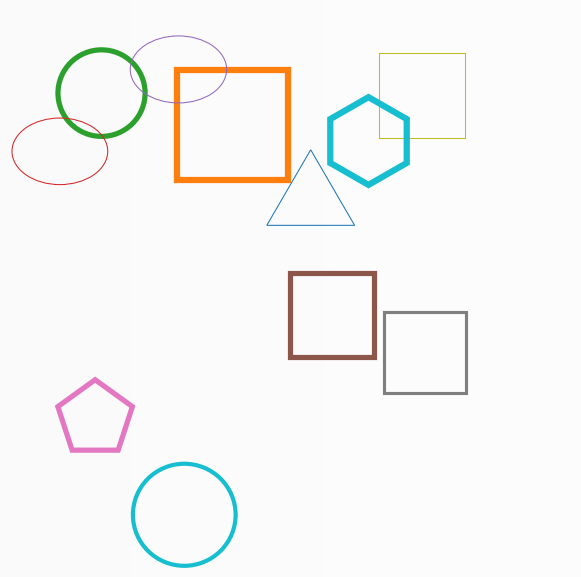[{"shape": "triangle", "thickness": 0.5, "radius": 0.44, "center": [0.535, 0.653]}, {"shape": "square", "thickness": 3, "radius": 0.48, "center": [0.4, 0.783]}, {"shape": "circle", "thickness": 2.5, "radius": 0.37, "center": [0.175, 0.838]}, {"shape": "oval", "thickness": 0.5, "radius": 0.41, "center": [0.103, 0.737]}, {"shape": "oval", "thickness": 0.5, "radius": 0.41, "center": [0.307, 0.879]}, {"shape": "square", "thickness": 2.5, "radius": 0.36, "center": [0.571, 0.454]}, {"shape": "pentagon", "thickness": 2.5, "radius": 0.34, "center": [0.164, 0.274]}, {"shape": "square", "thickness": 1.5, "radius": 0.35, "center": [0.732, 0.389]}, {"shape": "square", "thickness": 0.5, "radius": 0.37, "center": [0.726, 0.833]}, {"shape": "hexagon", "thickness": 3, "radius": 0.38, "center": [0.634, 0.755]}, {"shape": "circle", "thickness": 2, "radius": 0.44, "center": [0.317, 0.108]}]